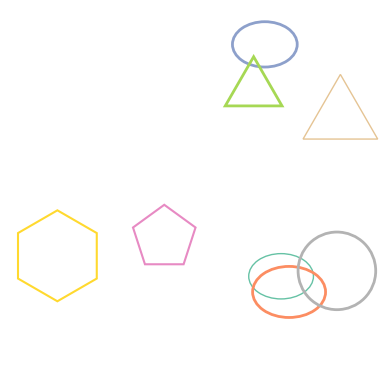[{"shape": "oval", "thickness": 1, "radius": 0.42, "center": [0.73, 0.282]}, {"shape": "oval", "thickness": 2, "radius": 0.47, "center": [0.751, 0.242]}, {"shape": "oval", "thickness": 2, "radius": 0.42, "center": [0.688, 0.885]}, {"shape": "pentagon", "thickness": 1.5, "radius": 0.43, "center": [0.427, 0.383]}, {"shape": "triangle", "thickness": 2, "radius": 0.43, "center": [0.659, 0.767]}, {"shape": "hexagon", "thickness": 1.5, "radius": 0.59, "center": [0.149, 0.336]}, {"shape": "triangle", "thickness": 1, "radius": 0.56, "center": [0.884, 0.695]}, {"shape": "circle", "thickness": 2, "radius": 0.5, "center": [0.875, 0.296]}]